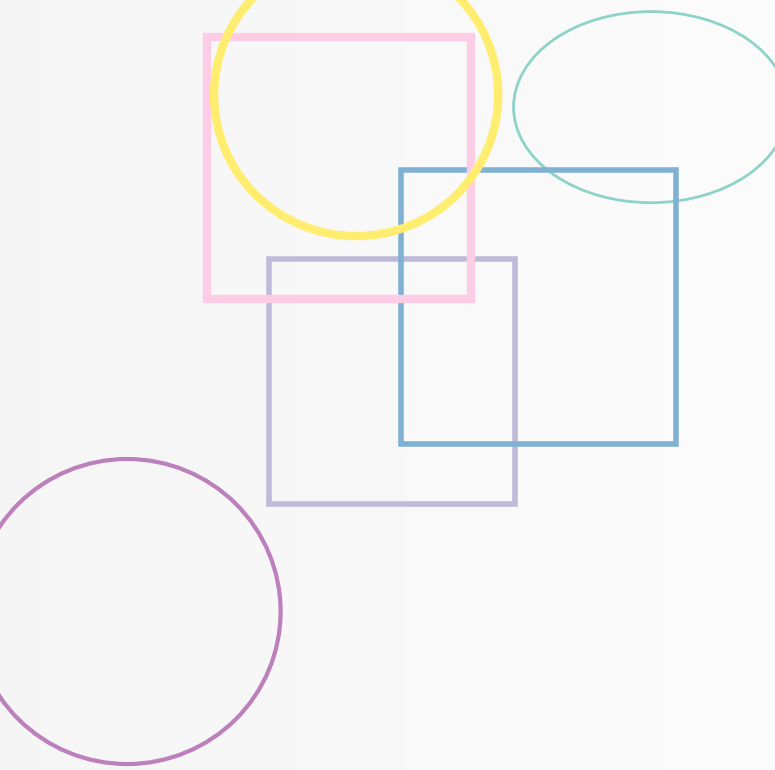[{"shape": "oval", "thickness": 1, "radius": 0.89, "center": [0.84, 0.861]}, {"shape": "square", "thickness": 2, "radius": 0.79, "center": [0.506, 0.504]}, {"shape": "square", "thickness": 2, "radius": 0.89, "center": [0.695, 0.601]}, {"shape": "square", "thickness": 3, "radius": 0.85, "center": [0.437, 0.782]}, {"shape": "circle", "thickness": 1.5, "radius": 0.99, "center": [0.164, 0.206]}, {"shape": "circle", "thickness": 3, "radius": 0.92, "center": [0.46, 0.877]}]